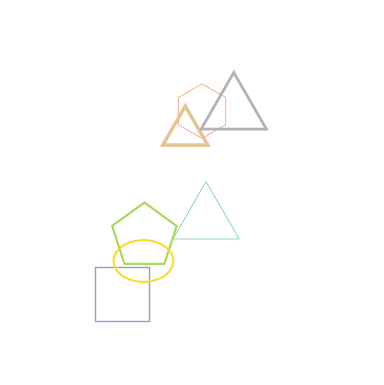[{"shape": "triangle", "thickness": 0.5, "radius": 0.5, "center": [0.535, 0.429]}, {"shape": "hexagon", "thickness": 0.5, "radius": 0.35, "center": [0.525, 0.711]}, {"shape": "square", "thickness": 1, "radius": 0.35, "center": [0.317, 0.236]}, {"shape": "pentagon", "thickness": 1.5, "radius": 0.44, "center": [0.375, 0.386]}, {"shape": "oval", "thickness": 1.5, "radius": 0.39, "center": [0.373, 0.322]}, {"shape": "triangle", "thickness": 2.5, "radius": 0.34, "center": [0.481, 0.657]}, {"shape": "triangle", "thickness": 2, "radius": 0.49, "center": [0.607, 0.714]}]